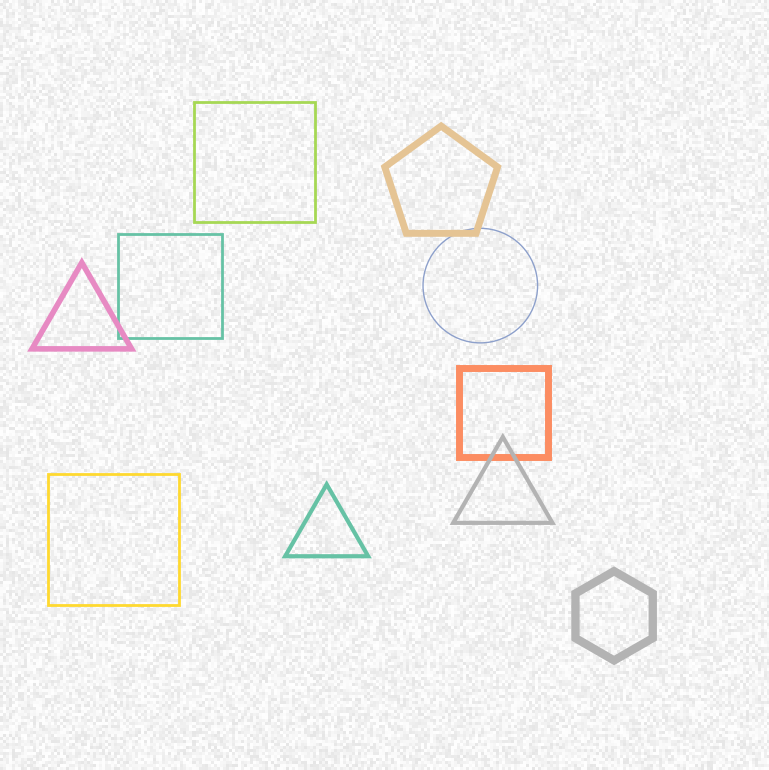[{"shape": "triangle", "thickness": 1.5, "radius": 0.31, "center": [0.424, 0.309]}, {"shape": "square", "thickness": 1, "radius": 0.34, "center": [0.22, 0.628]}, {"shape": "square", "thickness": 2.5, "radius": 0.29, "center": [0.654, 0.464]}, {"shape": "circle", "thickness": 0.5, "radius": 0.37, "center": [0.624, 0.629]}, {"shape": "triangle", "thickness": 2, "radius": 0.37, "center": [0.106, 0.584]}, {"shape": "square", "thickness": 1, "radius": 0.39, "center": [0.331, 0.79]}, {"shape": "square", "thickness": 1, "radius": 0.42, "center": [0.148, 0.299]}, {"shape": "pentagon", "thickness": 2.5, "radius": 0.39, "center": [0.573, 0.759]}, {"shape": "triangle", "thickness": 1.5, "radius": 0.37, "center": [0.653, 0.358]}, {"shape": "hexagon", "thickness": 3, "radius": 0.29, "center": [0.798, 0.2]}]